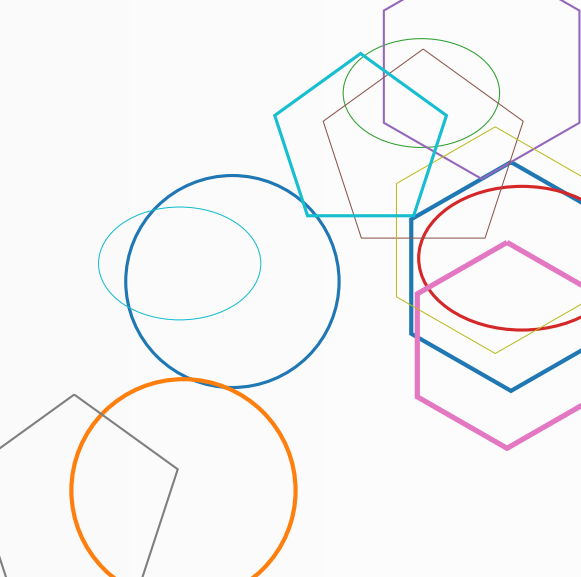[{"shape": "hexagon", "thickness": 2, "radius": 0.99, "center": [0.879, 0.52]}, {"shape": "circle", "thickness": 1.5, "radius": 0.92, "center": [0.4, 0.512]}, {"shape": "circle", "thickness": 2, "radius": 0.96, "center": [0.316, 0.15]}, {"shape": "oval", "thickness": 0.5, "radius": 0.67, "center": [0.725, 0.838]}, {"shape": "oval", "thickness": 1.5, "radius": 0.89, "center": [0.898, 0.552]}, {"shape": "hexagon", "thickness": 1, "radius": 0.97, "center": [0.829, 0.884]}, {"shape": "pentagon", "thickness": 0.5, "radius": 0.9, "center": [0.728, 0.733]}, {"shape": "hexagon", "thickness": 2.5, "radius": 0.89, "center": [0.872, 0.401]}, {"shape": "pentagon", "thickness": 1, "radius": 0.94, "center": [0.128, 0.129]}, {"shape": "hexagon", "thickness": 0.5, "radius": 0.98, "center": [0.852, 0.583]}, {"shape": "pentagon", "thickness": 1.5, "radius": 0.78, "center": [0.62, 0.751]}, {"shape": "oval", "thickness": 0.5, "radius": 0.7, "center": [0.309, 0.543]}]